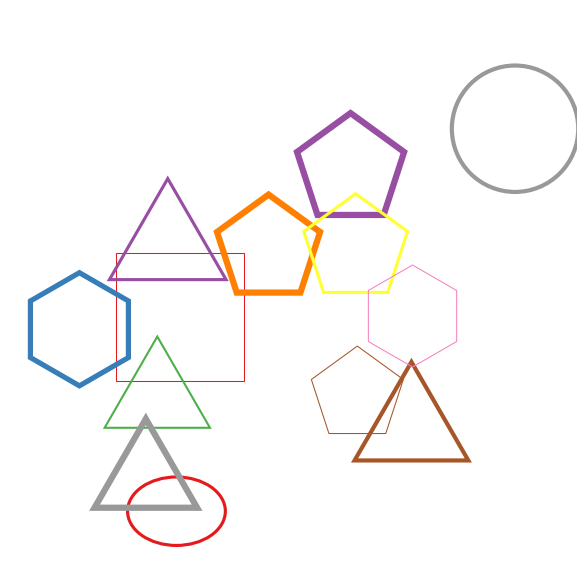[{"shape": "square", "thickness": 0.5, "radius": 0.56, "center": [0.312, 0.45]}, {"shape": "oval", "thickness": 1.5, "radius": 0.42, "center": [0.306, 0.114]}, {"shape": "hexagon", "thickness": 2.5, "radius": 0.49, "center": [0.138, 0.429]}, {"shape": "triangle", "thickness": 1, "radius": 0.53, "center": [0.272, 0.311]}, {"shape": "pentagon", "thickness": 3, "radius": 0.49, "center": [0.607, 0.706]}, {"shape": "triangle", "thickness": 1.5, "radius": 0.58, "center": [0.29, 0.573]}, {"shape": "pentagon", "thickness": 3, "radius": 0.47, "center": [0.465, 0.568]}, {"shape": "pentagon", "thickness": 1.5, "radius": 0.47, "center": [0.616, 0.569]}, {"shape": "pentagon", "thickness": 0.5, "radius": 0.42, "center": [0.619, 0.316]}, {"shape": "triangle", "thickness": 2, "radius": 0.57, "center": [0.712, 0.259]}, {"shape": "hexagon", "thickness": 0.5, "radius": 0.44, "center": [0.714, 0.452]}, {"shape": "circle", "thickness": 2, "radius": 0.55, "center": [0.892, 0.776]}, {"shape": "triangle", "thickness": 3, "radius": 0.51, "center": [0.253, 0.171]}]